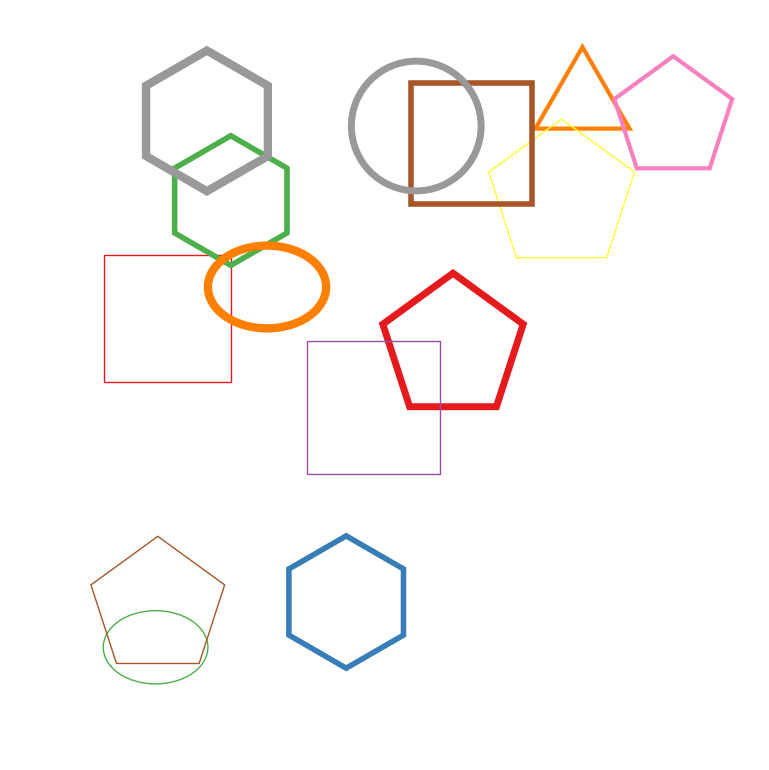[{"shape": "pentagon", "thickness": 2.5, "radius": 0.48, "center": [0.588, 0.549]}, {"shape": "square", "thickness": 0.5, "radius": 0.41, "center": [0.218, 0.586]}, {"shape": "hexagon", "thickness": 2, "radius": 0.43, "center": [0.45, 0.218]}, {"shape": "hexagon", "thickness": 2, "radius": 0.42, "center": [0.3, 0.74]}, {"shape": "oval", "thickness": 0.5, "radius": 0.34, "center": [0.202, 0.159]}, {"shape": "square", "thickness": 0.5, "radius": 0.43, "center": [0.485, 0.471]}, {"shape": "oval", "thickness": 3, "radius": 0.38, "center": [0.347, 0.627]}, {"shape": "triangle", "thickness": 1.5, "radius": 0.35, "center": [0.756, 0.868]}, {"shape": "pentagon", "thickness": 0.5, "radius": 0.5, "center": [0.729, 0.746]}, {"shape": "pentagon", "thickness": 0.5, "radius": 0.46, "center": [0.205, 0.212]}, {"shape": "square", "thickness": 2, "radius": 0.39, "center": [0.612, 0.814]}, {"shape": "pentagon", "thickness": 1.5, "radius": 0.4, "center": [0.874, 0.846]}, {"shape": "circle", "thickness": 2.5, "radius": 0.42, "center": [0.541, 0.836]}, {"shape": "hexagon", "thickness": 3, "radius": 0.46, "center": [0.269, 0.843]}]